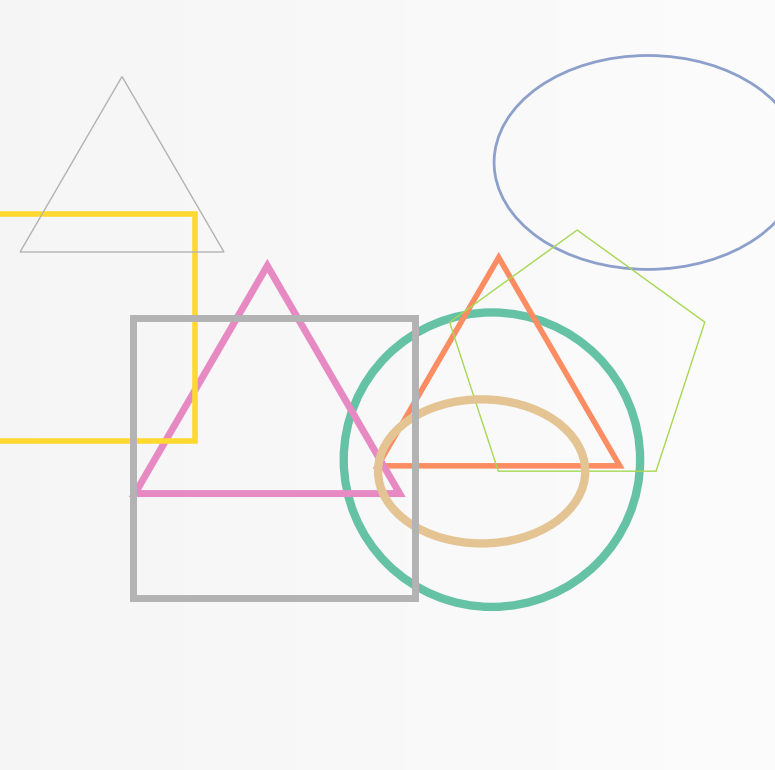[{"shape": "circle", "thickness": 3, "radius": 0.96, "center": [0.635, 0.403]}, {"shape": "triangle", "thickness": 2, "radius": 0.9, "center": [0.643, 0.485]}, {"shape": "oval", "thickness": 1, "radius": 0.99, "center": [0.836, 0.789]}, {"shape": "triangle", "thickness": 2.5, "radius": 0.99, "center": [0.345, 0.458]}, {"shape": "pentagon", "thickness": 0.5, "radius": 0.87, "center": [0.745, 0.528]}, {"shape": "square", "thickness": 2, "radius": 0.74, "center": [0.104, 0.575]}, {"shape": "oval", "thickness": 3, "radius": 0.67, "center": [0.621, 0.388]}, {"shape": "triangle", "thickness": 0.5, "radius": 0.76, "center": [0.157, 0.749]}, {"shape": "square", "thickness": 2.5, "radius": 0.91, "center": [0.354, 0.406]}]